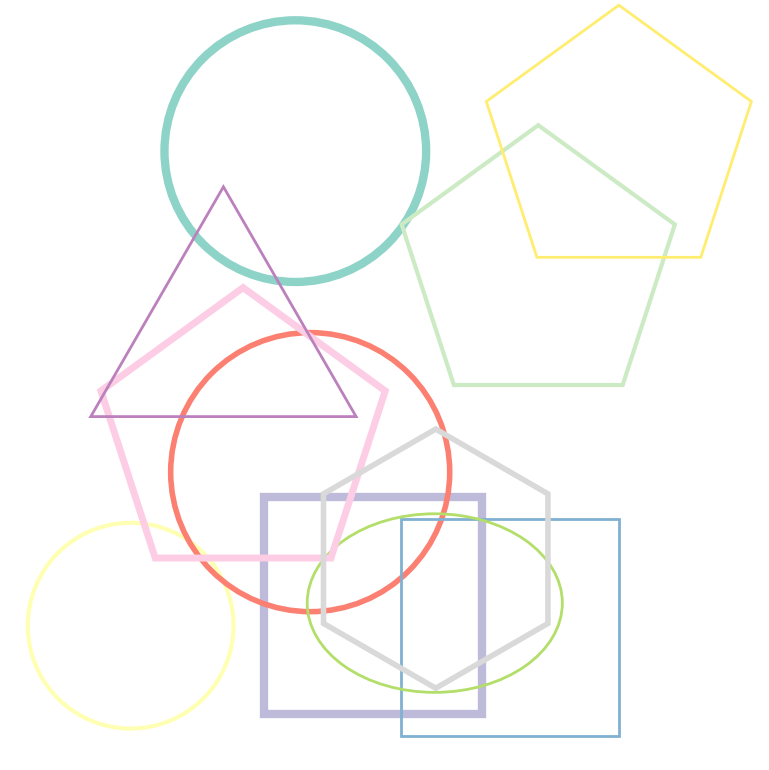[{"shape": "circle", "thickness": 3, "radius": 0.85, "center": [0.384, 0.804]}, {"shape": "circle", "thickness": 1.5, "radius": 0.67, "center": [0.17, 0.187]}, {"shape": "square", "thickness": 3, "radius": 0.7, "center": [0.484, 0.214]}, {"shape": "circle", "thickness": 2, "radius": 0.91, "center": [0.403, 0.387]}, {"shape": "square", "thickness": 1, "radius": 0.71, "center": [0.663, 0.185]}, {"shape": "oval", "thickness": 1, "radius": 0.83, "center": [0.565, 0.217]}, {"shape": "pentagon", "thickness": 2.5, "radius": 0.97, "center": [0.316, 0.432]}, {"shape": "hexagon", "thickness": 2, "radius": 0.84, "center": [0.566, 0.274]}, {"shape": "triangle", "thickness": 1, "radius": 0.99, "center": [0.29, 0.558]}, {"shape": "pentagon", "thickness": 1.5, "radius": 0.93, "center": [0.699, 0.651]}, {"shape": "pentagon", "thickness": 1, "radius": 0.91, "center": [0.804, 0.812]}]